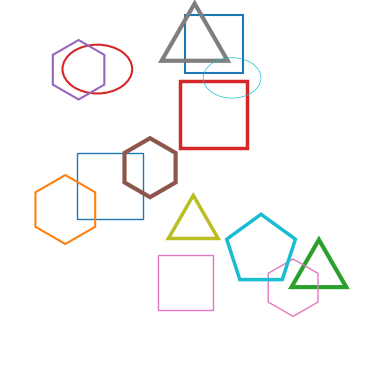[{"shape": "square", "thickness": 1.5, "radius": 0.38, "center": [0.555, 0.887]}, {"shape": "square", "thickness": 1, "radius": 0.43, "center": [0.286, 0.517]}, {"shape": "hexagon", "thickness": 1.5, "radius": 0.45, "center": [0.17, 0.456]}, {"shape": "triangle", "thickness": 3, "radius": 0.41, "center": [0.828, 0.295]}, {"shape": "oval", "thickness": 1.5, "radius": 0.45, "center": [0.253, 0.821]}, {"shape": "square", "thickness": 2.5, "radius": 0.44, "center": [0.553, 0.702]}, {"shape": "hexagon", "thickness": 1.5, "radius": 0.39, "center": [0.204, 0.819]}, {"shape": "hexagon", "thickness": 3, "radius": 0.38, "center": [0.39, 0.564]}, {"shape": "square", "thickness": 1, "radius": 0.36, "center": [0.482, 0.265]}, {"shape": "hexagon", "thickness": 1, "radius": 0.37, "center": [0.761, 0.253]}, {"shape": "triangle", "thickness": 3, "radius": 0.5, "center": [0.506, 0.892]}, {"shape": "triangle", "thickness": 2.5, "radius": 0.37, "center": [0.502, 0.418]}, {"shape": "oval", "thickness": 0.5, "radius": 0.37, "center": [0.603, 0.798]}, {"shape": "pentagon", "thickness": 2.5, "radius": 0.47, "center": [0.678, 0.35]}]